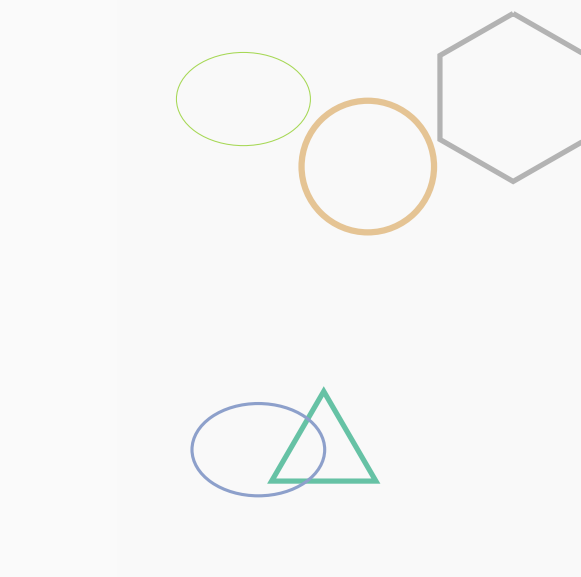[{"shape": "triangle", "thickness": 2.5, "radius": 0.52, "center": [0.557, 0.218]}, {"shape": "oval", "thickness": 1.5, "radius": 0.57, "center": [0.444, 0.22]}, {"shape": "oval", "thickness": 0.5, "radius": 0.58, "center": [0.419, 0.828]}, {"shape": "circle", "thickness": 3, "radius": 0.57, "center": [0.633, 0.711]}, {"shape": "hexagon", "thickness": 2.5, "radius": 0.73, "center": [0.883, 0.83]}]